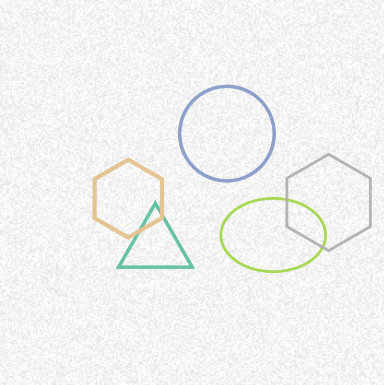[{"shape": "triangle", "thickness": 2.5, "radius": 0.55, "center": [0.404, 0.361]}, {"shape": "circle", "thickness": 2.5, "radius": 0.61, "center": [0.589, 0.653]}, {"shape": "oval", "thickness": 2, "radius": 0.68, "center": [0.71, 0.389]}, {"shape": "hexagon", "thickness": 3, "radius": 0.51, "center": [0.333, 0.484]}, {"shape": "hexagon", "thickness": 2, "radius": 0.63, "center": [0.854, 0.474]}]